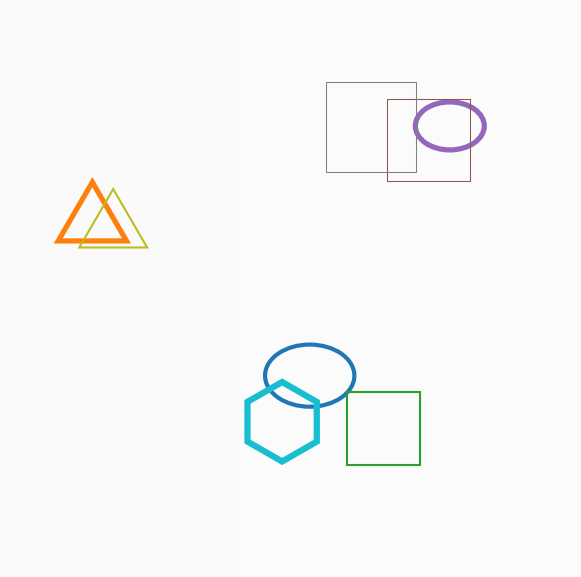[{"shape": "oval", "thickness": 2, "radius": 0.38, "center": [0.533, 0.349]}, {"shape": "triangle", "thickness": 2.5, "radius": 0.34, "center": [0.159, 0.616]}, {"shape": "square", "thickness": 1, "radius": 0.31, "center": [0.661, 0.257]}, {"shape": "oval", "thickness": 2.5, "radius": 0.3, "center": [0.774, 0.781]}, {"shape": "square", "thickness": 0.5, "radius": 0.36, "center": [0.737, 0.757]}, {"shape": "square", "thickness": 0.5, "radius": 0.39, "center": [0.638, 0.78]}, {"shape": "triangle", "thickness": 1, "radius": 0.34, "center": [0.195, 0.604]}, {"shape": "hexagon", "thickness": 3, "radius": 0.34, "center": [0.485, 0.269]}]